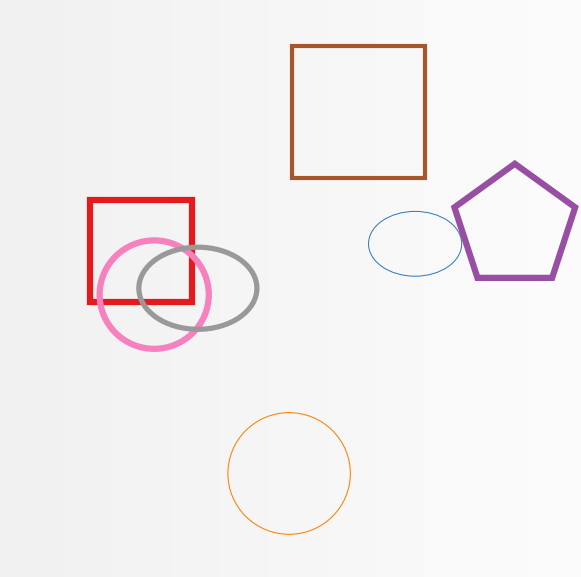[{"shape": "square", "thickness": 3, "radius": 0.44, "center": [0.243, 0.565]}, {"shape": "oval", "thickness": 0.5, "radius": 0.4, "center": [0.714, 0.577]}, {"shape": "pentagon", "thickness": 3, "radius": 0.55, "center": [0.886, 0.606]}, {"shape": "circle", "thickness": 0.5, "radius": 0.53, "center": [0.497, 0.179]}, {"shape": "square", "thickness": 2, "radius": 0.57, "center": [0.618, 0.806]}, {"shape": "circle", "thickness": 3, "radius": 0.47, "center": [0.265, 0.489]}, {"shape": "oval", "thickness": 2.5, "radius": 0.51, "center": [0.34, 0.5]}]